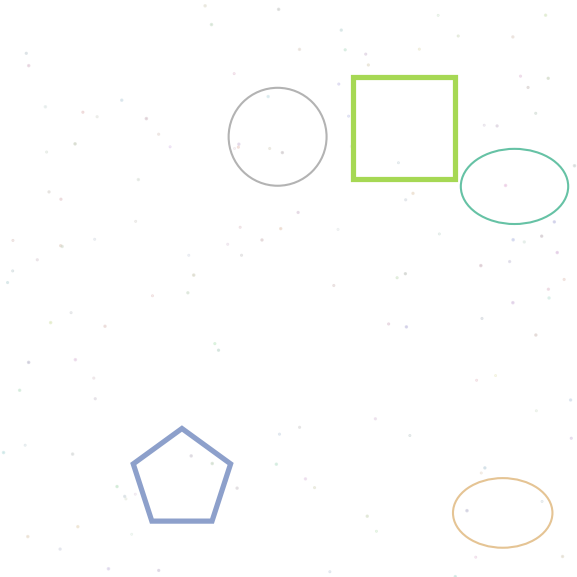[{"shape": "oval", "thickness": 1, "radius": 0.46, "center": [0.891, 0.676]}, {"shape": "pentagon", "thickness": 2.5, "radius": 0.44, "center": [0.315, 0.168]}, {"shape": "square", "thickness": 2.5, "radius": 0.44, "center": [0.7, 0.777]}, {"shape": "oval", "thickness": 1, "radius": 0.43, "center": [0.87, 0.111]}, {"shape": "circle", "thickness": 1, "radius": 0.42, "center": [0.481, 0.762]}]